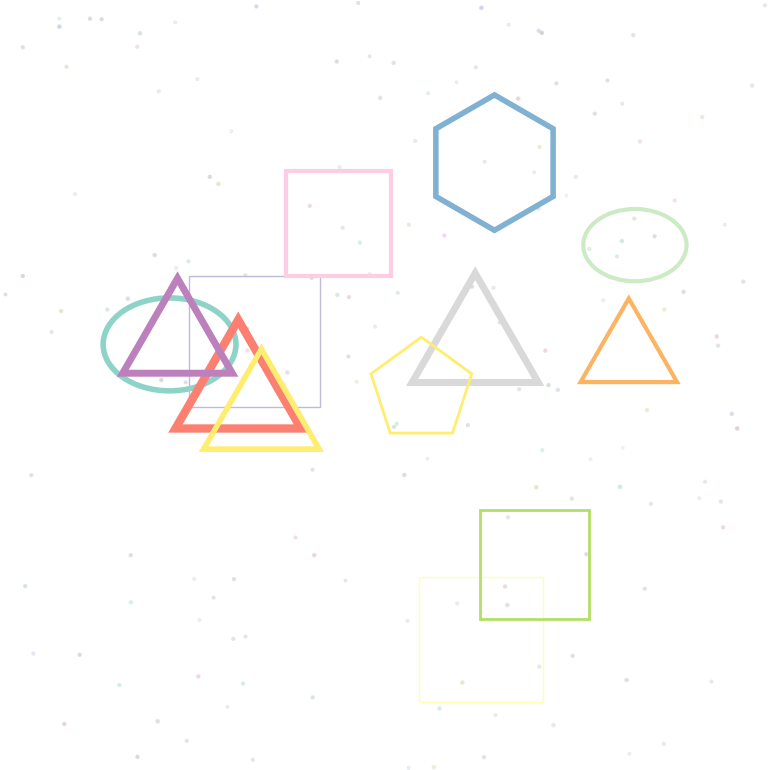[{"shape": "oval", "thickness": 2, "radius": 0.43, "center": [0.22, 0.553]}, {"shape": "square", "thickness": 0.5, "radius": 0.41, "center": [0.625, 0.17]}, {"shape": "square", "thickness": 0.5, "radius": 0.43, "center": [0.331, 0.557]}, {"shape": "triangle", "thickness": 3, "radius": 0.47, "center": [0.309, 0.491]}, {"shape": "hexagon", "thickness": 2, "radius": 0.44, "center": [0.642, 0.789]}, {"shape": "triangle", "thickness": 1.5, "radius": 0.36, "center": [0.817, 0.54]}, {"shape": "square", "thickness": 1, "radius": 0.35, "center": [0.694, 0.267]}, {"shape": "square", "thickness": 1.5, "radius": 0.34, "center": [0.44, 0.709]}, {"shape": "triangle", "thickness": 2.5, "radius": 0.47, "center": [0.617, 0.551]}, {"shape": "triangle", "thickness": 2.5, "radius": 0.41, "center": [0.231, 0.556]}, {"shape": "oval", "thickness": 1.5, "radius": 0.34, "center": [0.825, 0.682]}, {"shape": "triangle", "thickness": 2, "radius": 0.43, "center": [0.339, 0.46]}, {"shape": "pentagon", "thickness": 1, "radius": 0.34, "center": [0.547, 0.493]}]